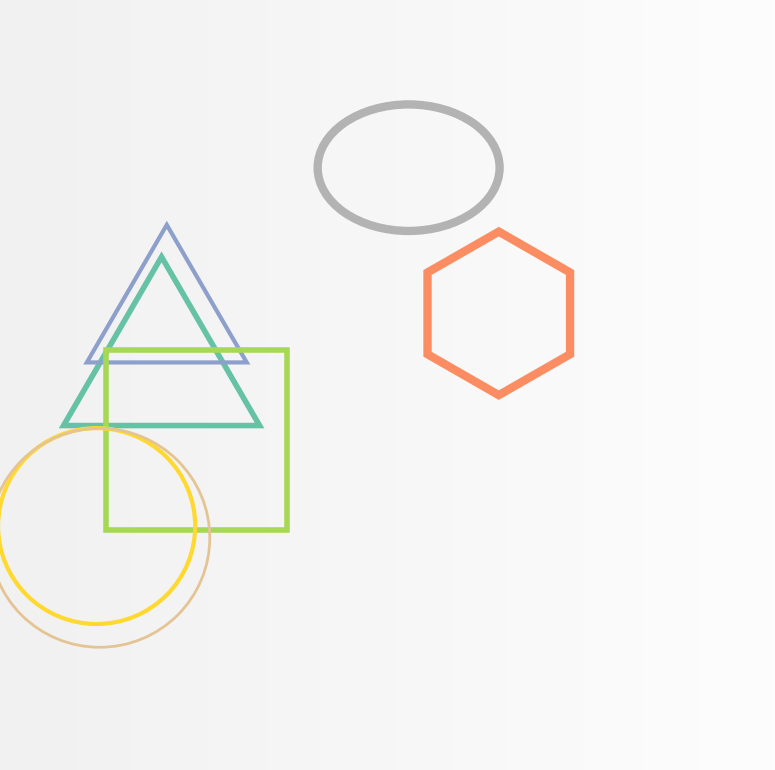[{"shape": "triangle", "thickness": 2, "radius": 0.73, "center": [0.208, 0.52]}, {"shape": "hexagon", "thickness": 3, "radius": 0.53, "center": [0.644, 0.593]}, {"shape": "triangle", "thickness": 1.5, "radius": 0.6, "center": [0.215, 0.589]}, {"shape": "square", "thickness": 2, "radius": 0.58, "center": [0.253, 0.429]}, {"shape": "circle", "thickness": 1.5, "radius": 0.64, "center": [0.125, 0.317]}, {"shape": "circle", "thickness": 1, "radius": 0.71, "center": [0.129, 0.302]}, {"shape": "oval", "thickness": 3, "radius": 0.59, "center": [0.527, 0.782]}]